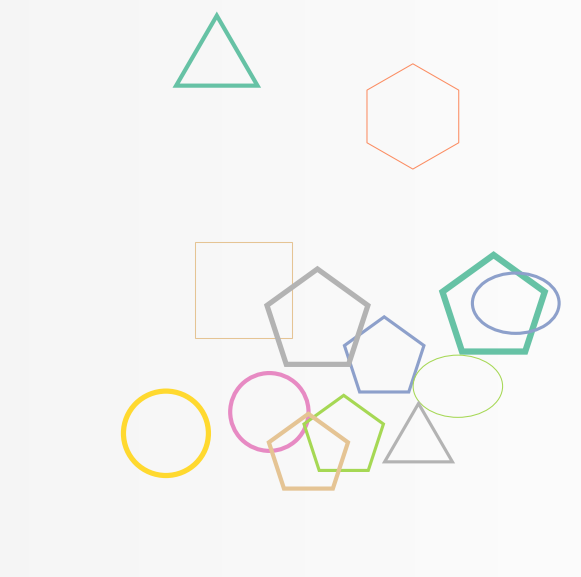[{"shape": "pentagon", "thickness": 3, "radius": 0.46, "center": [0.849, 0.465]}, {"shape": "triangle", "thickness": 2, "radius": 0.4, "center": [0.373, 0.891]}, {"shape": "hexagon", "thickness": 0.5, "radius": 0.46, "center": [0.71, 0.798]}, {"shape": "pentagon", "thickness": 1.5, "radius": 0.36, "center": [0.661, 0.379]}, {"shape": "oval", "thickness": 1.5, "radius": 0.37, "center": [0.887, 0.474]}, {"shape": "circle", "thickness": 2, "radius": 0.34, "center": [0.463, 0.286]}, {"shape": "pentagon", "thickness": 1.5, "radius": 0.36, "center": [0.591, 0.243]}, {"shape": "oval", "thickness": 0.5, "radius": 0.38, "center": [0.788, 0.33]}, {"shape": "circle", "thickness": 2.5, "radius": 0.37, "center": [0.285, 0.249]}, {"shape": "pentagon", "thickness": 2, "radius": 0.36, "center": [0.531, 0.211]}, {"shape": "square", "thickness": 0.5, "radius": 0.42, "center": [0.419, 0.497]}, {"shape": "triangle", "thickness": 1.5, "radius": 0.34, "center": [0.72, 0.233]}, {"shape": "pentagon", "thickness": 2.5, "radius": 0.46, "center": [0.546, 0.442]}]